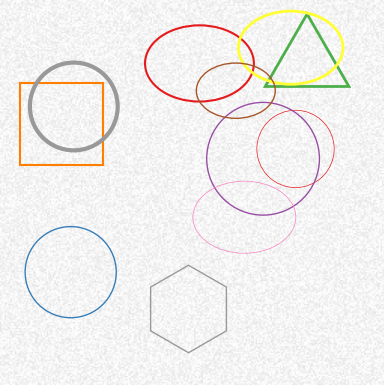[{"shape": "circle", "thickness": 0.5, "radius": 0.5, "center": [0.768, 0.613]}, {"shape": "oval", "thickness": 1.5, "radius": 0.71, "center": [0.518, 0.835]}, {"shape": "circle", "thickness": 1, "radius": 0.59, "center": [0.184, 0.293]}, {"shape": "triangle", "thickness": 2, "radius": 0.63, "center": [0.798, 0.838]}, {"shape": "circle", "thickness": 1, "radius": 0.73, "center": [0.683, 0.588]}, {"shape": "square", "thickness": 1.5, "radius": 0.54, "center": [0.16, 0.678]}, {"shape": "oval", "thickness": 2, "radius": 0.68, "center": [0.755, 0.876]}, {"shape": "oval", "thickness": 1, "radius": 0.51, "center": [0.612, 0.764]}, {"shape": "oval", "thickness": 0.5, "radius": 0.67, "center": [0.635, 0.436]}, {"shape": "hexagon", "thickness": 1, "radius": 0.57, "center": [0.49, 0.197]}, {"shape": "circle", "thickness": 3, "radius": 0.57, "center": [0.192, 0.723]}]